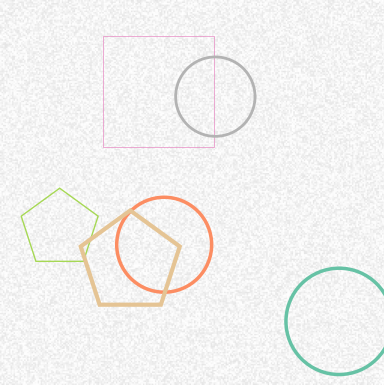[{"shape": "circle", "thickness": 2.5, "radius": 0.69, "center": [0.881, 0.165]}, {"shape": "circle", "thickness": 2.5, "radius": 0.62, "center": [0.426, 0.364]}, {"shape": "square", "thickness": 0.5, "radius": 0.72, "center": [0.412, 0.763]}, {"shape": "pentagon", "thickness": 1, "radius": 0.52, "center": [0.155, 0.406]}, {"shape": "pentagon", "thickness": 3, "radius": 0.68, "center": [0.338, 0.318]}, {"shape": "circle", "thickness": 2, "radius": 0.52, "center": [0.559, 0.749]}]